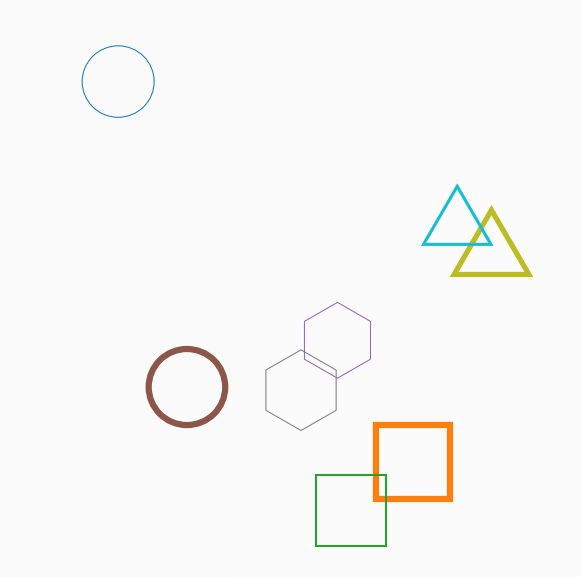[{"shape": "circle", "thickness": 0.5, "radius": 0.31, "center": [0.203, 0.858]}, {"shape": "square", "thickness": 3, "radius": 0.32, "center": [0.71, 0.198]}, {"shape": "square", "thickness": 1, "radius": 0.3, "center": [0.604, 0.115]}, {"shape": "hexagon", "thickness": 0.5, "radius": 0.33, "center": [0.581, 0.41]}, {"shape": "circle", "thickness": 3, "radius": 0.33, "center": [0.322, 0.329]}, {"shape": "hexagon", "thickness": 0.5, "radius": 0.35, "center": [0.518, 0.323]}, {"shape": "triangle", "thickness": 2.5, "radius": 0.37, "center": [0.846, 0.561]}, {"shape": "triangle", "thickness": 1.5, "radius": 0.34, "center": [0.787, 0.61]}]